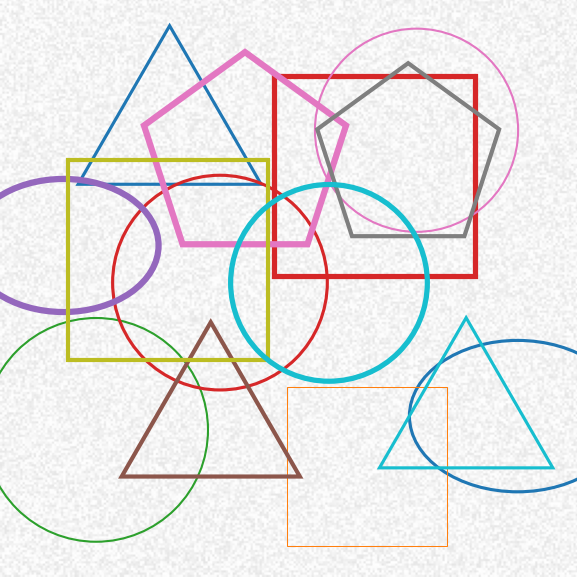[{"shape": "triangle", "thickness": 1.5, "radius": 0.91, "center": [0.294, 0.772]}, {"shape": "oval", "thickness": 1.5, "radius": 0.94, "center": [0.896, 0.279]}, {"shape": "square", "thickness": 0.5, "radius": 0.69, "center": [0.636, 0.191]}, {"shape": "circle", "thickness": 1, "radius": 0.97, "center": [0.166, 0.255]}, {"shape": "circle", "thickness": 1.5, "radius": 0.93, "center": [0.381, 0.51]}, {"shape": "square", "thickness": 2.5, "radius": 0.87, "center": [0.649, 0.695]}, {"shape": "oval", "thickness": 3, "radius": 0.82, "center": [0.11, 0.574]}, {"shape": "triangle", "thickness": 2, "radius": 0.89, "center": [0.365, 0.263]}, {"shape": "pentagon", "thickness": 3, "radius": 0.92, "center": [0.424, 0.725]}, {"shape": "circle", "thickness": 1, "radius": 0.88, "center": [0.721, 0.774]}, {"shape": "pentagon", "thickness": 2, "radius": 0.83, "center": [0.707, 0.724]}, {"shape": "square", "thickness": 2, "radius": 0.87, "center": [0.291, 0.549]}, {"shape": "circle", "thickness": 2.5, "radius": 0.85, "center": [0.57, 0.509]}, {"shape": "triangle", "thickness": 1.5, "radius": 0.87, "center": [0.807, 0.276]}]